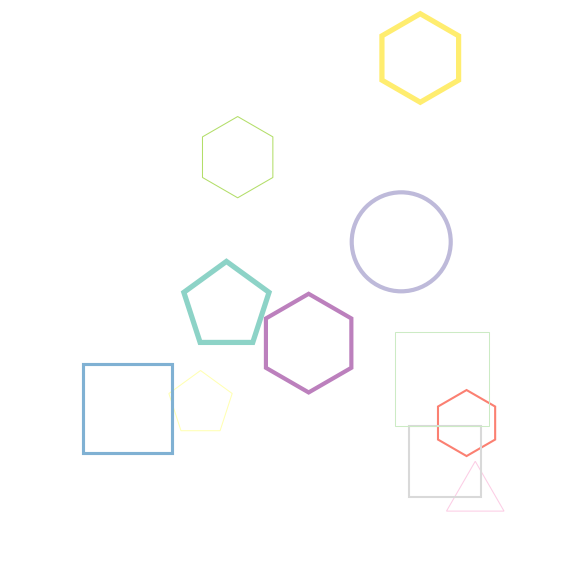[{"shape": "pentagon", "thickness": 2.5, "radius": 0.39, "center": [0.392, 0.469]}, {"shape": "pentagon", "thickness": 0.5, "radius": 0.29, "center": [0.347, 0.3]}, {"shape": "circle", "thickness": 2, "radius": 0.43, "center": [0.695, 0.58]}, {"shape": "hexagon", "thickness": 1, "radius": 0.29, "center": [0.808, 0.267]}, {"shape": "square", "thickness": 1.5, "radius": 0.38, "center": [0.221, 0.291]}, {"shape": "hexagon", "thickness": 0.5, "radius": 0.35, "center": [0.412, 0.727]}, {"shape": "triangle", "thickness": 0.5, "radius": 0.29, "center": [0.823, 0.143]}, {"shape": "square", "thickness": 1, "radius": 0.31, "center": [0.771, 0.2]}, {"shape": "hexagon", "thickness": 2, "radius": 0.43, "center": [0.534, 0.405]}, {"shape": "square", "thickness": 0.5, "radius": 0.41, "center": [0.766, 0.342]}, {"shape": "hexagon", "thickness": 2.5, "radius": 0.38, "center": [0.728, 0.899]}]